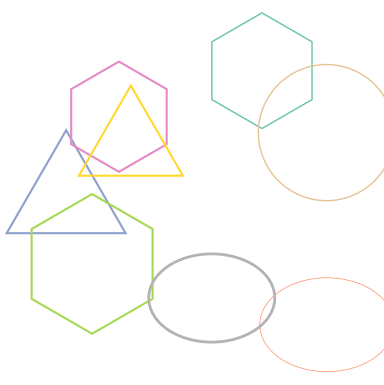[{"shape": "hexagon", "thickness": 1, "radius": 0.75, "center": [0.68, 0.816]}, {"shape": "oval", "thickness": 0.5, "radius": 0.87, "center": [0.849, 0.157]}, {"shape": "triangle", "thickness": 1.5, "radius": 0.89, "center": [0.172, 0.483]}, {"shape": "hexagon", "thickness": 1.5, "radius": 0.72, "center": [0.309, 0.697]}, {"shape": "hexagon", "thickness": 1.5, "radius": 0.91, "center": [0.239, 0.315]}, {"shape": "triangle", "thickness": 1.5, "radius": 0.78, "center": [0.34, 0.622]}, {"shape": "circle", "thickness": 1, "radius": 0.88, "center": [0.848, 0.656]}, {"shape": "oval", "thickness": 2, "radius": 0.82, "center": [0.55, 0.226]}]